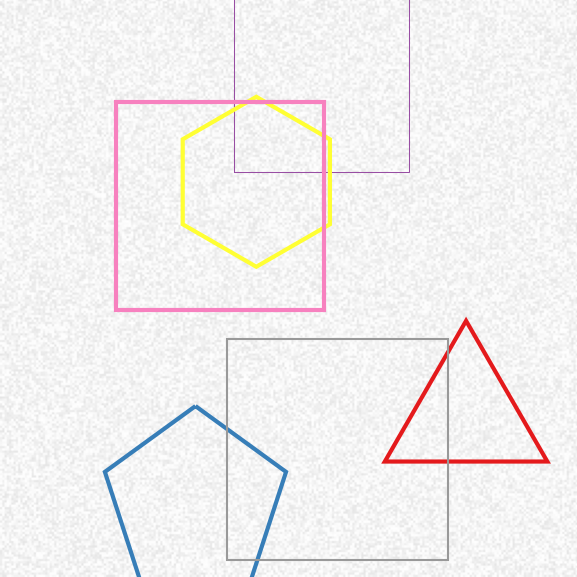[{"shape": "triangle", "thickness": 2, "radius": 0.81, "center": [0.807, 0.281]}, {"shape": "pentagon", "thickness": 2, "radius": 0.82, "center": [0.338, 0.131]}, {"shape": "square", "thickness": 0.5, "radius": 0.76, "center": [0.556, 0.853]}, {"shape": "hexagon", "thickness": 2, "radius": 0.74, "center": [0.444, 0.684]}, {"shape": "square", "thickness": 2, "radius": 0.9, "center": [0.382, 0.642]}, {"shape": "square", "thickness": 1, "radius": 0.95, "center": [0.584, 0.22]}]